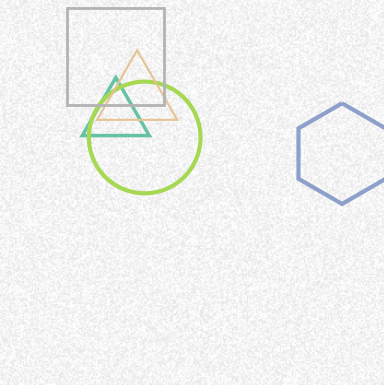[{"shape": "triangle", "thickness": 2.5, "radius": 0.5, "center": [0.301, 0.698]}, {"shape": "hexagon", "thickness": 3, "radius": 0.65, "center": [0.889, 0.601]}, {"shape": "circle", "thickness": 3, "radius": 0.73, "center": [0.376, 0.643]}, {"shape": "triangle", "thickness": 1.5, "radius": 0.6, "center": [0.356, 0.749]}, {"shape": "square", "thickness": 2, "radius": 0.63, "center": [0.299, 0.853]}]